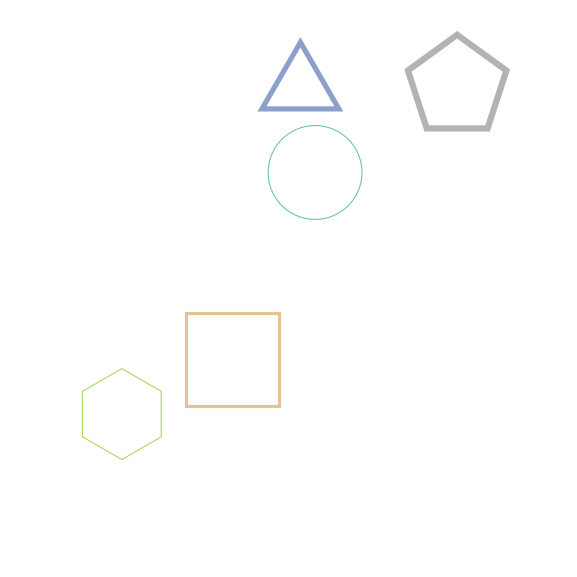[{"shape": "circle", "thickness": 0.5, "radius": 0.41, "center": [0.546, 0.7]}, {"shape": "triangle", "thickness": 2.5, "radius": 0.38, "center": [0.52, 0.849]}, {"shape": "hexagon", "thickness": 0.5, "radius": 0.39, "center": [0.211, 0.282]}, {"shape": "square", "thickness": 1.5, "radius": 0.4, "center": [0.403, 0.376]}, {"shape": "pentagon", "thickness": 3, "radius": 0.45, "center": [0.792, 0.849]}]